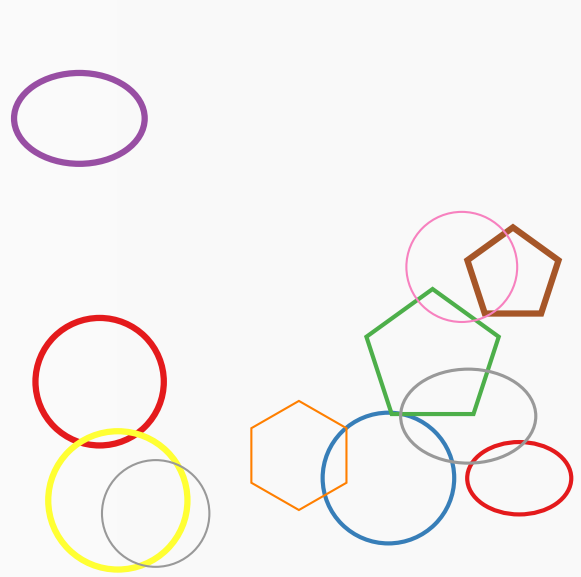[{"shape": "oval", "thickness": 2, "radius": 0.45, "center": [0.893, 0.171]}, {"shape": "circle", "thickness": 3, "radius": 0.55, "center": [0.171, 0.338]}, {"shape": "circle", "thickness": 2, "radius": 0.57, "center": [0.668, 0.171]}, {"shape": "pentagon", "thickness": 2, "radius": 0.6, "center": [0.744, 0.379]}, {"shape": "oval", "thickness": 3, "radius": 0.56, "center": [0.137, 0.794]}, {"shape": "hexagon", "thickness": 1, "radius": 0.47, "center": [0.514, 0.21]}, {"shape": "circle", "thickness": 3, "radius": 0.6, "center": [0.203, 0.133]}, {"shape": "pentagon", "thickness": 3, "radius": 0.41, "center": [0.883, 0.523]}, {"shape": "circle", "thickness": 1, "radius": 0.48, "center": [0.794, 0.537]}, {"shape": "oval", "thickness": 1.5, "radius": 0.58, "center": [0.806, 0.279]}, {"shape": "circle", "thickness": 1, "radius": 0.46, "center": [0.268, 0.11]}]